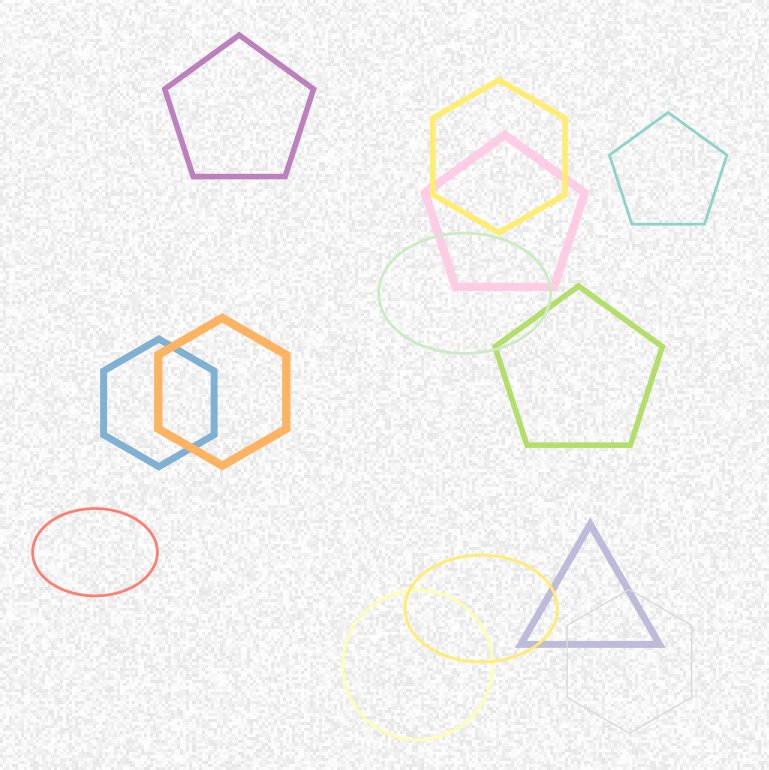[{"shape": "pentagon", "thickness": 1, "radius": 0.4, "center": [0.868, 0.774]}, {"shape": "circle", "thickness": 1, "radius": 0.49, "center": [0.543, 0.136]}, {"shape": "triangle", "thickness": 2.5, "radius": 0.52, "center": [0.767, 0.215]}, {"shape": "oval", "thickness": 1, "radius": 0.41, "center": [0.123, 0.283]}, {"shape": "hexagon", "thickness": 2.5, "radius": 0.41, "center": [0.206, 0.477]}, {"shape": "hexagon", "thickness": 3, "radius": 0.48, "center": [0.289, 0.491]}, {"shape": "pentagon", "thickness": 2, "radius": 0.57, "center": [0.752, 0.514]}, {"shape": "pentagon", "thickness": 3, "radius": 0.55, "center": [0.656, 0.716]}, {"shape": "hexagon", "thickness": 0.5, "radius": 0.47, "center": [0.817, 0.141]}, {"shape": "pentagon", "thickness": 2, "radius": 0.51, "center": [0.311, 0.853]}, {"shape": "oval", "thickness": 1, "radius": 0.56, "center": [0.603, 0.619]}, {"shape": "hexagon", "thickness": 2, "radius": 0.5, "center": [0.648, 0.797]}, {"shape": "oval", "thickness": 1, "radius": 0.5, "center": [0.625, 0.21]}]